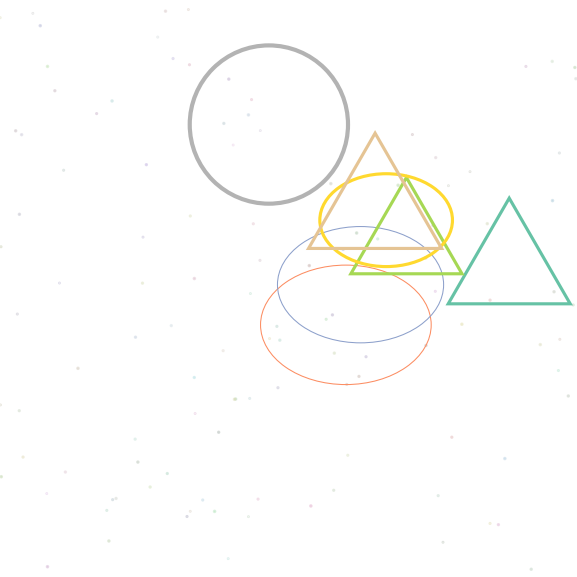[{"shape": "triangle", "thickness": 1.5, "radius": 0.61, "center": [0.882, 0.534]}, {"shape": "oval", "thickness": 0.5, "radius": 0.74, "center": [0.599, 0.437]}, {"shape": "oval", "thickness": 0.5, "radius": 0.72, "center": [0.624, 0.506]}, {"shape": "triangle", "thickness": 1.5, "radius": 0.56, "center": [0.704, 0.581]}, {"shape": "oval", "thickness": 1.5, "radius": 0.57, "center": [0.669, 0.618]}, {"shape": "triangle", "thickness": 1.5, "radius": 0.67, "center": [0.65, 0.635]}, {"shape": "circle", "thickness": 2, "radius": 0.69, "center": [0.466, 0.783]}]